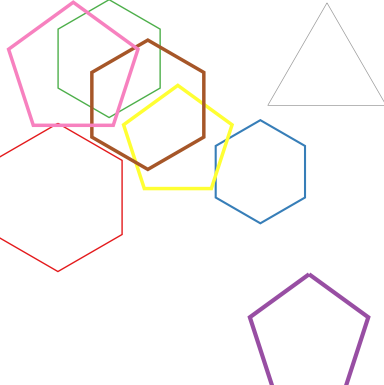[{"shape": "hexagon", "thickness": 1, "radius": 0.96, "center": [0.15, 0.487]}, {"shape": "hexagon", "thickness": 1.5, "radius": 0.67, "center": [0.676, 0.554]}, {"shape": "hexagon", "thickness": 1, "radius": 0.77, "center": [0.283, 0.848]}, {"shape": "pentagon", "thickness": 3, "radius": 0.81, "center": [0.803, 0.126]}, {"shape": "pentagon", "thickness": 2.5, "radius": 0.74, "center": [0.462, 0.63]}, {"shape": "hexagon", "thickness": 2.5, "radius": 0.84, "center": [0.384, 0.728]}, {"shape": "pentagon", "thickness": 2.5, "radius": 0.88, "center": [0.19, 0.817]}, {"shape": "triangle", "thickness": 0.5, "radius": 0.89, "center": [0.849, 0.815]}]